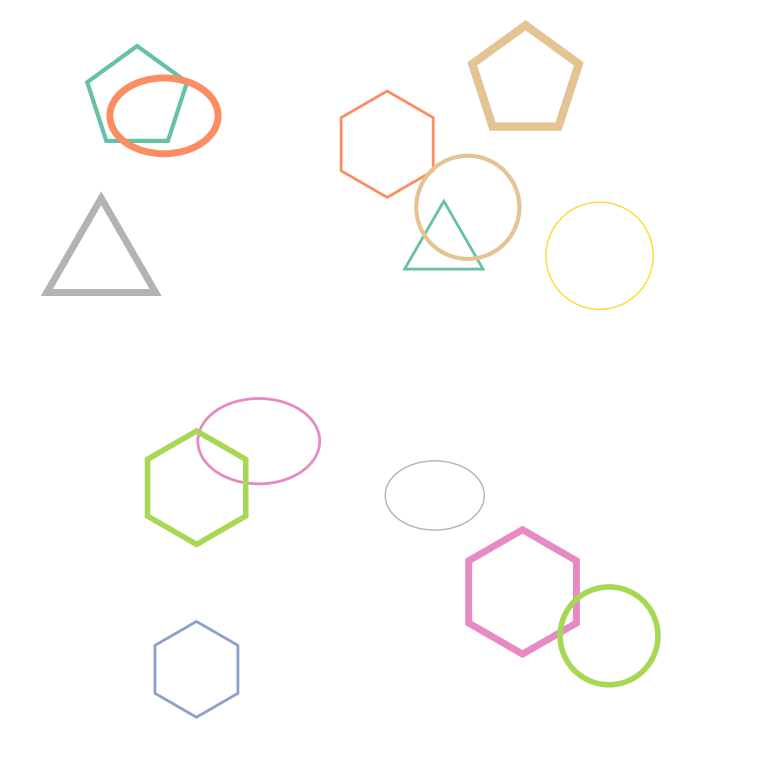[{"shape": "pentagon", "thickness": 1.5, "radius": 0.34, "center": [0.178, 0.872]}, {"shape": "triangle", "thickness": 1, "radius": 0.29, "center": [0.576, 0.68]}, {"shape": "hexagon", "thickness": 1, "radius": 0.35, "center": [0.503, 0.813]}, {"shape": "oval", "thickness": 2.5, "radius": 0.35, "center": [0.213, 0.85]}, {"shape": "hexagon", "thickness": 1, "radius": 0.31, "center": [0.255, 0.131]}, {"shape": "hexagon", "thickness": 2.5, "radius": 0.4, "center": [0.679, 0.231]}, {"shape": "oval", "thickness": 1, "radius": 0.4, "center": [0.336, 0.427]}, {"shape": "circle", "thickness": 2, "radius": 0.32, "center": [0.791, 0.174]}, {"shape": "hexagon", "thickness": 2, "radius": 0.37, "center": [0.255, 0.367]}, {"shape": "circle", "thickness": 0.5, "radius": 0.35, "center": [0.779, 0.668]}, {"shape": "circle", "thickness": 1.5, "radius": 0.33, "center": [0.608, 0.731]}, {"shape": "pentagon", "thickness": 3, "radius": 0.36, "center": [0.683, 0.894]}, {"shape": "oval", "thickness": 0.5, "radius": 0.32, "center": [0.565, 0.357]}, {"shape": "triangle", "thickness": 2.5, "radius": 0.41, "center": [0.131, 0.661]}]